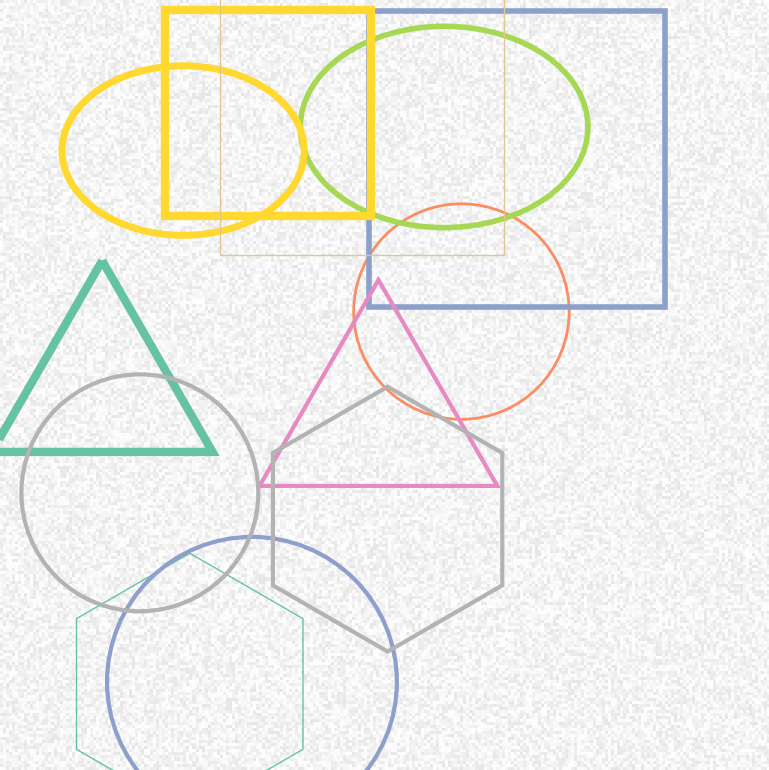[{"shape": "hexagon", "thickness": 0.5, "radius": 0.85, "center": [0.246, 0.112]}, {"shape": "triangle", "thickness": 3, "radius": 0.83, "center": [0.133, 0.496]}, {"shape": "circle", "thickness": 1, "radius": 0.7, "center": [0.599, 0.595]}, {"shape": "circle", "thickness": 1.5, "radius": 0.94, "center": [0.327, 0.115]}, {"shape": "square", "thickness": 2, "radius": 0.96, "center": [0.671, 0.794]}, {"shape": "triangle", "thickness": 1.5, "radius": 0.89, "center": [0.492, 0.458]}, {"shape": "oval", "thickness": 2, "radius": 0.93, "center": [0.577, 0.835]}, {"shape": "square", "thickness": 3, "radius": 0.67, "center": [0.348, 0.853]}, {"shape": "oval", "thickness": 2.5, "radius": 0.79, "center": [0.238, 0.804]}, {"shape": "square", "thickness": 0.5, "radius": 0.92, "center": [0.47, 0.853]}, {"shape": "hexagon", "thickness": 1.5, "radius": 0.86, "center": [0.503, 0.326]}, {"shape": "circle", "thickness": 1.5, "radius": 0.77, "center": [0.182, 0.36]}]